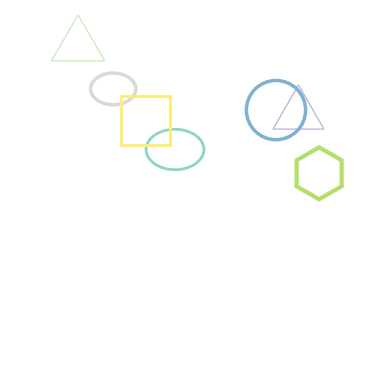[{"shape": "oval", "thickness": 2, "radius": 0.38, "center": [0.455, 0.612]}, {"shape": "triangle", "thickness": 1, "radius": 0.38, "center": [0.775, 0.703]}, {"shape": "circle", "thickness": 2.5, "radius": 0.38, "center": [0.717, 0.714]}, {"shape": "hexagon", "thickness": 3, "radius": 0.34, "center": [0.829, 0.55]}, {"shape": "oval", "thickness": 2.5, "radius": 0.29, "center": [0.294, 0.769]}, {"shape": "triangle", "thickness": 1, "radius": 0.4, "center": [0.203, 0.882]}, {"shape": "square", "thickness": 2, "radius": 0.32, "center": [0.377, 0.687]}]